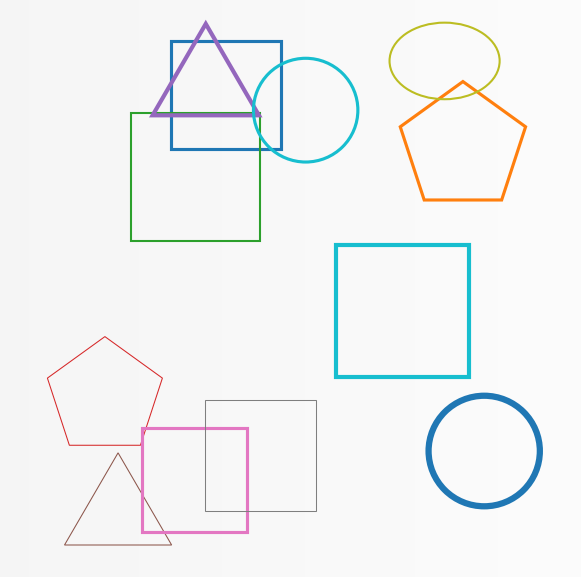[{"shape": "circle", "thickness": 3, "radius": 0.48, "center": [0.833, 0.218]}, {"shape": "square", "thickness": 1.5, "radius": 0.47, "center": [0.389, 0.835]}, {"shape": "pentagon", "thickness": 1.5, "radius": 0.57, "center": [0.796, 0.745]}, {"shape": "square", "thickness": 1, "radius": 0.56, "center": [0.337, 0.693]}, {"shape": "pentagon", "thickness": 0.5, "radius": 0.52, "center": [0.18, 0.312]}, {"shape": "triangle", "thickness": 2, "radius": 0.53, "center": [0.354, 0.852]}, {"shape": "triangle", "thickness": 0.5, "radius": 0.53, "center": [0.203, 0.109]}, {"shape": "square", "thickness": 1.5, "radius": 0.45, "center": [0.335, 0.168]}, {"shape": "square", "thickness": 0.5, "radius": 0.48, "center": [0.448, 0.21]}, {"shape": "oval", "thickness": 1, "radius": 0.47, "center": [0.765, 0.894]}, {"shape": "circle", "thickness": 1.5, "radius": 0.45, "center": [0.526, 0.808]}, {"shape": "square", "thickness": 2, "radius": 0.57, "center": [0.693, 0.461]}]